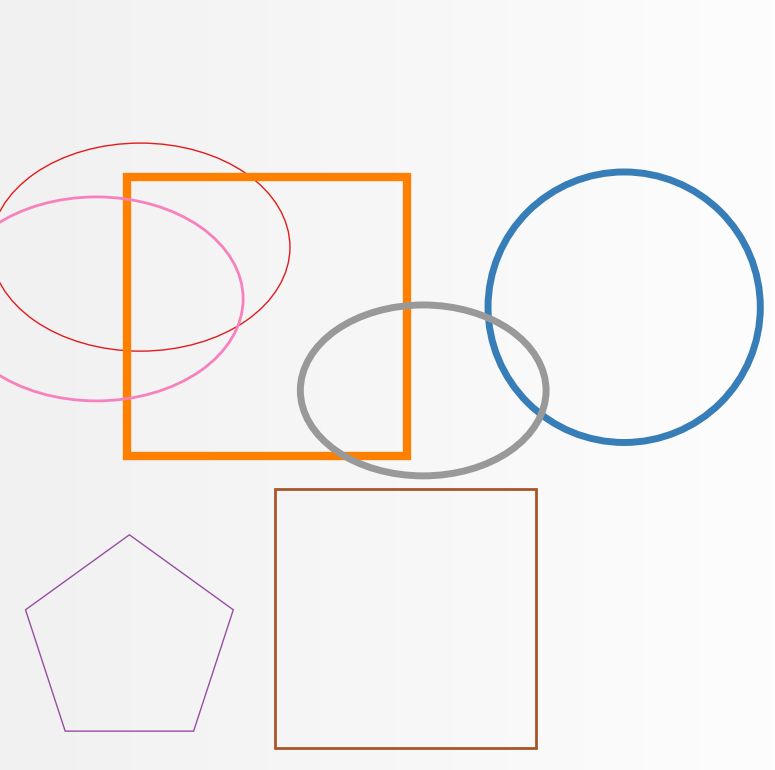[{"shape": "oval", "thickness": 0.5, "radius": 0.97, "center": [0.181, 0.679]}, {"shape": "circle", "thickness": 2.5, "radius": 0.88, "center": [0.805, 0.601]}, {"shape": "pentagon", "thickness": 0.5, "radius": 0.7, "center": [0.167, 0.165]}, {"shape": "square", "thickness": 3, "radius": 0.9, "center": [0.344, 0.589]}, {"shape": "square", "thickness": 1, "radius": 0.84, "center": [0.523, 0.197]}, {"shape": "oval", "thickness": 1, "radius": 0.95, "center": [0.124, 0.612]}, {"shape": "oval", "thickness": 2.5, "radius": 0.79, "center": [0.546, 0.493]}]